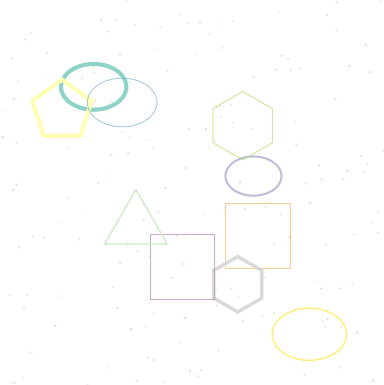[{"shape": "oval", "thickness": 3, "radius": 0.42, "center": [0.243, 0.775]}, {"shape": "pentagon", "thickness": 3, "radius": 0.4, "center": [0.161, 0.712]}, {"shape": "oval", "thickness": 1.5, "radius": 0.36, "center": [0.658, 0.543]}, {"shape": "oval", "thickness": 0.5, "radius": 0.45, "center": [0.317, 0.734]}, {"shape": "square", "thickness": 0.5, "radius": 0.42, "center": [0.669, 0.389]}, {"shape": "hexagon", "thickness": 0.5, "radius": 0.44, "center": [0.63, 0.674]}, {"shape": "hexagon", "thickness": 2.5, "radius": 0.36, "center": [0.618, 0.262]}, {"shape": "square", "thickness": 0.5, "radius": 0.42, "center": [0.472, 0.307]}, {"shape": "triangle", "thickness": 1, "radius": 0.47, "center": [0.353, 0.413]}, {"shape": "oval", "thickness": 1, "radius": 0.48, "center": [0.804, 0.132]}]